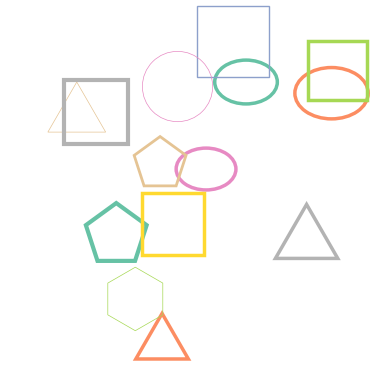[{"shape": "pentagon", "thickness": 3, "radius": 0.42, "center": [0.302, 0.39]}, {"shape": "oval", "thickness": 2.5, "radius": 0.41, "center": [0.639, 0.787]}, {"shape": "oval", "thickness": 2.5, "radius": 0.48, "center": [0.861, 0.758]}, {"shape": "triangle", "thickness": 2.5, "radius": 0.39, "center": [0.421, 0.107]}, {"shape": "square", "thickness": 1, "radius": 0.46, "center": [0.605, 0.892]}, {"shape": "circle", "thickness": 0.5, "radius": 0.46, "center": [0.461, 0.775]}, {"shape": "oval", "thickness": 2.5, "radius": 0.39, "center": [0.535, 0.561]}, {"shape": "hexagon", "thickness": 0.5, "radius": 0.41, "center": [0.351, 0.223]}, {"shape": "square", "thickness": 2.5, "radius": 0.39, "center": [0.877, 0.817]}, {"shape": "square", "thickness": 2.5, "radius": 0.4, "center": [0.449, 0.418]}, {"shape": "pentagon", "thickness": 2, "radius": 0.35, "center": [0.416, 0.574]}, {"shape": "triangle", "thickness": 0.5, "radius": 0.43, "center": [0.199, 0.7]}, {"shape": "square", "thickness": 3, "radius": 0.42, "center": [0.248, 0.71]}, {"shape": "triangle", "thickness": 2.5, "radius": 0.47, "center": [0.796, 0.376]}]